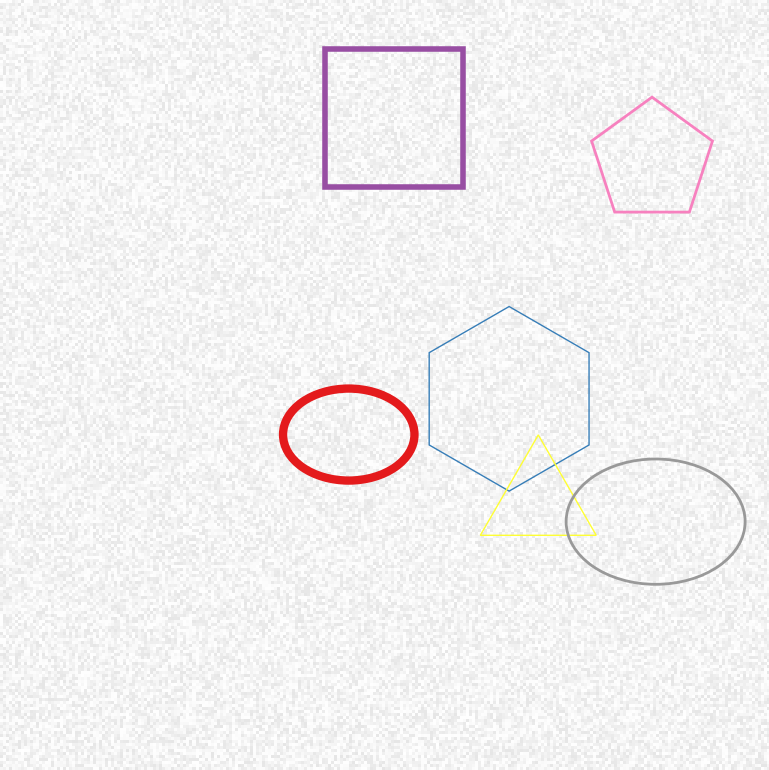[{"shape": "oval", "thickness": 3, "radius": 0.43, "center": [0.453, 0.436]}, {"shape": "hexagon", "thickness": 0.5, "radius": 0.6, "center": [0.661, 0.482]}, {"shape": "square", "thickness": 2, "radius": 0.45, "center": [0.511, 0.847]}, {"shape": "triangle", "thickness": 0.5, "radius": 0.43, "center": [0.699, 0.348]}, {"shape": "pentagon", "thickness": 1, "radius": 0.41, "center": [0.847, 0.791]}, {"shape": "oval", "thickness": 1, "radius": 0.58, "center": [0.851, 0.323]}]